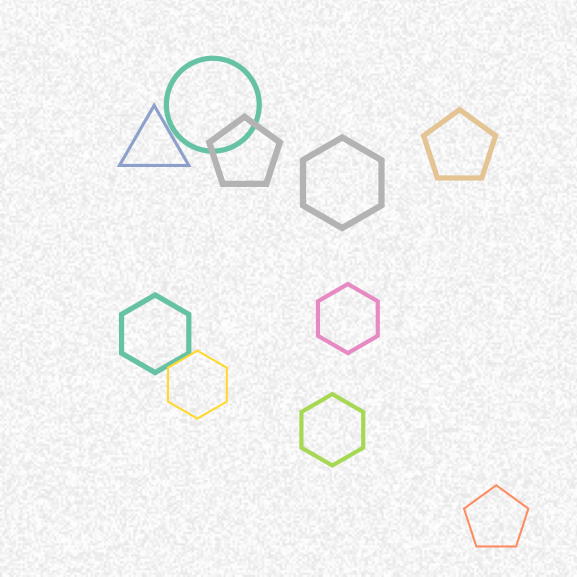[{"shape": "circle", "thickness": 2.5, "radius": 0.4, "center": [0.368, 0.818]}, {"shape": "hexagon", "thickness": 2.5, "radius": 0.34, "center": [0.269, 0.421]}, {"shape": "pentagon", "thickness": 1, "radius": 0.29, "center": [0.859, 0.1]}, {"shape": "triangle", "thickness": 1.5, "radius": 0.35, "center": [0.267, 0.747]}, {"shape": "hexagon", "thickness": 2, "radius": 0.3, "center": [0.602, 0.448]}, {"shape": "hexagon", "thickness": 2, "radius": 0.31, "center": [0.575, 0.255]}, {"shape": "hexagon", "thickness": 1, "radius": 0.29, "center": [0.342, 0.333]}, {"shape": "pentagon", "thickness": 2.5, "radius": 0.33, "center": [0.796, 0.744]}, {"shape": "pentagon", "thickness": 3, "radius": 0.32, "center": [0.423, 0.733]}, {"shape": "hexagon", "thickness": 3, "radius": 0.39, "center": [0.593, 0.683]}]